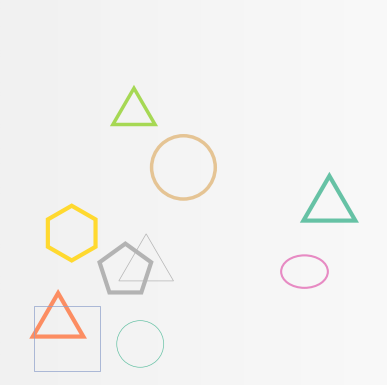[{"shape": "triangle", "thickness": 3, "radius": 0.39, "center": [0.85, 0.466]}, {"shape": "circle", "thickness": 0.5, "radius": 0.3, "center": [0.362, 0.107]}, {"shape": "triangle", "thickness": 3, "radius": 0.38, "center": [0.15, 0.163]}, {"shape": "square", "thickness": 0.5, "radius": 0.42, "center": [0.173, 0.121]}, {"shape": "oval", "thickness": 1.5, "radius": 0.3, "center": [0.786, 0.295]}, {"shape": "triangle", "thickness": 2.5, "radius": 0.31, "center": [0.346, 0.708]}, {"shape": "hexagon", "thickness": 3, "radius": 0.36, "center": [0.185, 0.395]}, {"shape": "circle", "thickness": 2.5, "radius": 0.41, "center": [0.473, 0.565]}, {"shape": "pentagon", "thickness": 3, "radius": 0.35, "center": [0.324, 0.297]}, {"shape": "triangle", "thickness": 0.5, "radius": 0.41, "center": [0.377, 0.311]}]